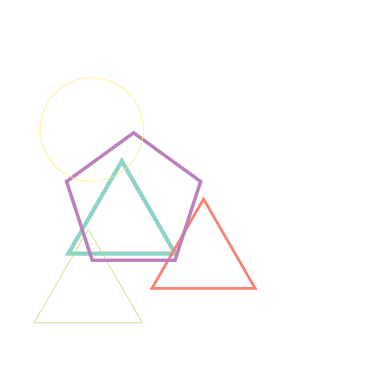[{"shape": "triangle", "thickness": 3, "radius": 0.8, "center": [0.316, 0.421]}, {"shape": "triangle", "thickness": 2, "radius": 0.77, "center": [0.529, 0.328]}, {"shape": "triangle", "thickness": 0.5, "radius": 0.81, "center": [0.229, 0.243]}, {"shape": "pentagon", "thickness": 2.5, "radius": 0.92, "center": [0.347, 0.472]}, {"shape": "circle", "thickness": 0.5, "radius": 0.67, "center": [0.238, 0.663]}]